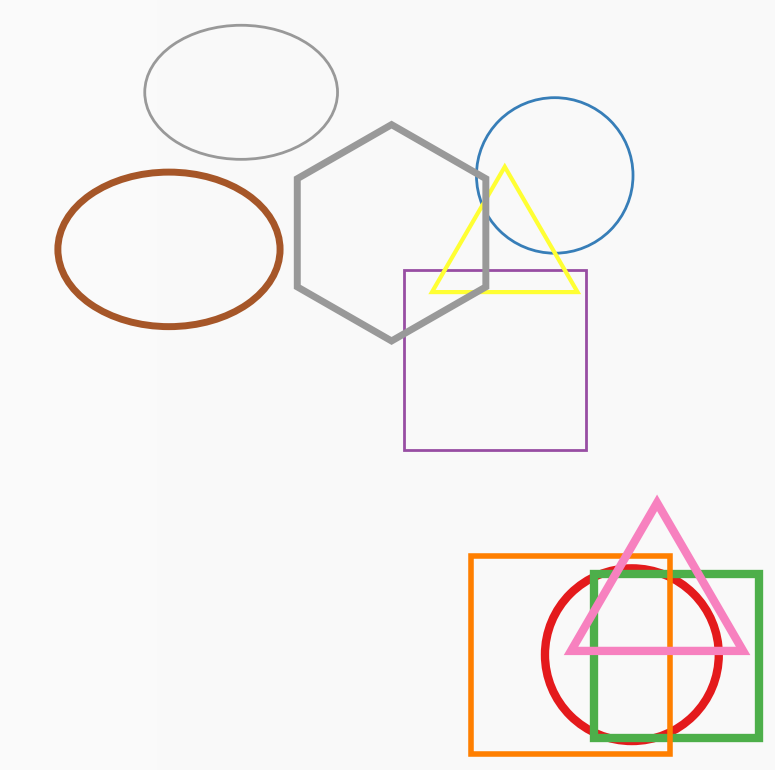[{"shape": "circle", "thickness": 3, "radius": 0.56, "center": [0.815, 0.15]}, {"shape": "circle", "thickness": 1, "radius": 0.51, "center": [0.716, 0.772]}, {"shape": "square", "thickness": 3, "radius": 0.53, "center": [0.873, 0.148]}, {"shape": "square", "thickness": 1, "radius": 0.59, "center": [0.639, 0.532]}, {"shape": "square", "thickness": 2, "radius": 0.64, "center": [0.736, 0.149]}, {"shape": "triangle", "thickness": 1.5, "radius": 0.54, "center": [0.651, 0.675]}, {"shape": "oval", "thickness": 2.5, "radius": 0.72, "center": [0.218, 0.676]}, {"shape": "triangle", "thickness": 3, "radius": 0.64, "center": [0.848, 0.219]}, {"shape": "oval", "thickness": 1, "radius": 0.62, "center": [0.311, 0.88]}, {"shape": "hexagon", "thickness": 2.5, "radius": 0.7, "center": [0.505, 0.698]}]